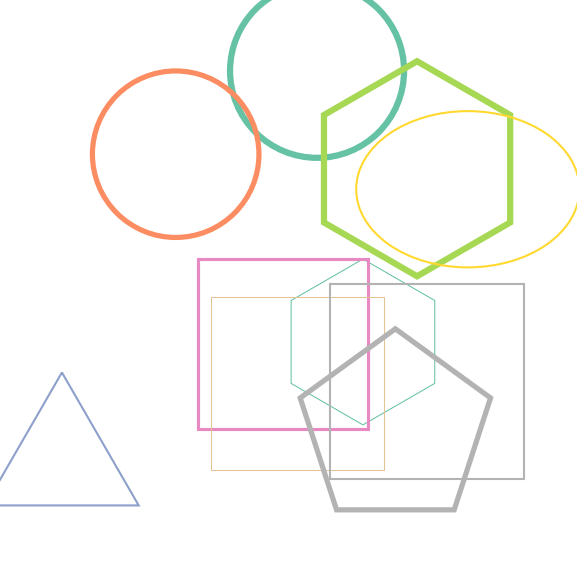[{"shape": "hexagon", "thickness": 0.5, "radius": 0.72, "center": [0.628, 0.407]}, {"shape": "circle", "thickness": 3, "radius": 0.75, "center": [0.549, 0.877]}, {"shape": "circle", "thickness": 2.5, "radius": 0.72, "center": [0.304, 0.732]}, {"shape": "triangle", "thickness": 1, "radius": 0.77, "center": [0.107, 0.201]}, {"shape": "square", "thickness": 1.5, "radius": 0.74, "center": [0.49, 0.404]}, {"shape": "hexagon", "thickness": 3, "radius": 0.93, "center": [0.722, 0.707]}, {"shape": "oval", "thickness": 1, "radius": 0.97, "center": [0.81, 0.671]}, {"shape": "square", "thickness": 0.5, "radius": 0.75, "center": [0.515, 0.335]}, {"shape": "pentagon", "thickness": 2.5, "radius": 0.87, "center": [0.685, 0.256]}, {"shape": "square", "thickness": 1, "radius": 0.84, "center": [0.739, 0.339]}]